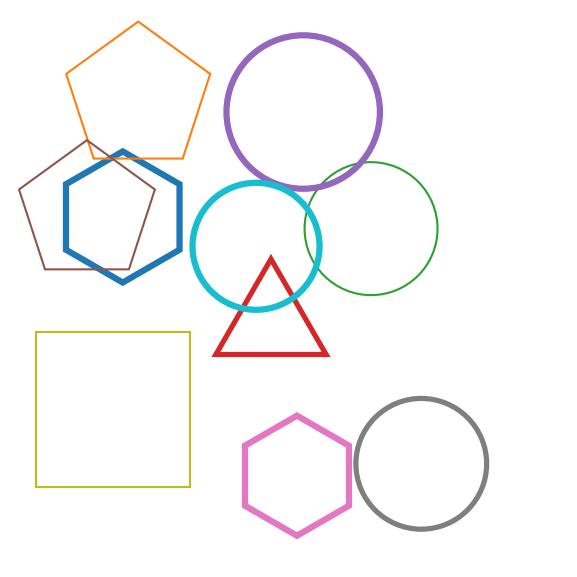[{"shape": "hexagon", "thickness": 3, "radius": 0.57, "center": [0.213, 0.623]}, {"shape": "pentagon", "thickness": 1, "radius": 0.66, "center": [0.239, 0.831]}, {"shape": "circle", "thickness": 1, "radius": 0.58, "center": [0.643, 0.603]}, {"shape": "triangle", "thickness": 2.5, "radius": 0.55, "center": [0.469, 0.44]}, {"shape": "circle", "thickness": 3, "radius": 0.66, "center": [0.525, 0.805]}, {"shape": "pentagon", "thickness": 1, "radius": 0.62, "center": [0.151, 0.633]}, {"shape": "hexagon", "thickness": 3, "radius": 0.52, "center": [0.514, 0.175]}, {"shape": "circle", "thickness": 2.5, "radius": 0.57, "center": [0.729, 0.196]}, {"shape": "square", "thickness": 1, "radius": 0.67, "center": [0.196, 0.29]}, {"shape": "circle", "thickness": 3, "radius": 0.55, "center": [0.443, 0.573]}]